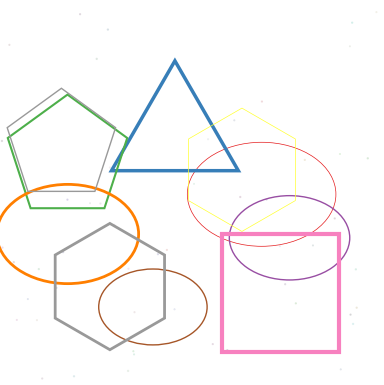[{"shape": "oval", "thickness": 0.5, "radius": 0.96, "center": [0.68, 0.495]}, {"shape": "triangle", "thickness": 2.5, "radius": 0.95, "center": [0.454, 0.652]}, {"shape": "pentagon", "thickness": 1.5, "radius": 0.82, "center": [0.175, 0.591]}, {"shape": "oval", "thickness": 1, "radius": 0.78, "center": [0.752, 0.382]}, {"shape": "oval", "thickness": 2, "radius": 0.92, "center": [0.176, 0.392]}, {"shape": "hexagon", "thickness": 0.5, "radius": 0.8, "center": [0.628, 0.559]}, {"shape": "oval", "thickness": 1, "radius": 0.7, "center": [0.397, 0.203]}, {"shape": "square", "thickness": 3, "radius": 0.76, "center": [0.728, 0.238]}, {"shape": "hexagon", "thickness": 2, "radius": 0.82, "center": [0.285, 0.256]}, {"shape": "pentagon", "thickness": 1, "radius": 0.74, "center": [0.159, 0.623]}]